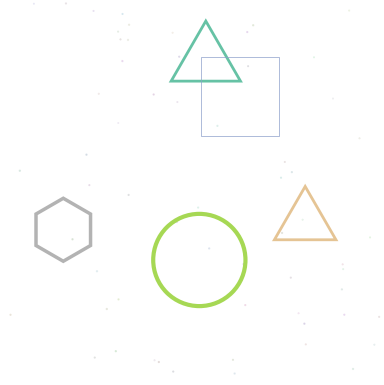[{"shape": "triangle", "thickness": 2, "radius": 0.52, "center": [0.535, 0.841]}, {"shape": "square", "thickness": 0.5, "radius": 0.51, "center": [0.623, 0.749]}, {"shape": "circle", "thickness": 3, "radius": 0.6, "center": [0.518, 0.325]}, {"shape": "triangle", "thickness": 2, "radius": 0.46, "center": [0.793, 0.423]}, {"shape": "hexagon", "thickness": 2.5, "radius": 0.41, "center": [0.164, 0.403]}]